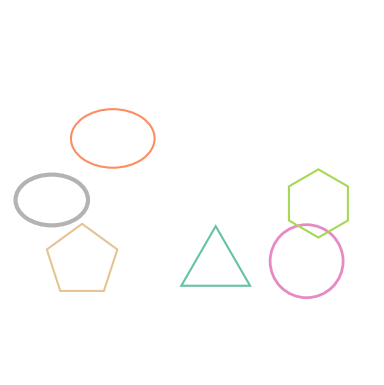[{"shape": "triangle", "thickness": 1.5, "radius": 0.52, "center": [0.56, 0.309]}, {"shape": "oval", "thickness": 1.5, "radius": 0.54, "center": [0.293, 0.64]}, {"shape": "circle", "thickness": 2, "radius": 0.47, "center": [0.796, 0.322]}, {"shape": "hexagon", "thickness": 1.5, "radius": 0.44, "center": [0.827, 0.472]}, {"shape": "pentagon", "thickness": 1.5, "radius": 0.48, "center": [0.213, 0.322]}, {"shape": "oval", "thickness": 3, "radius": 0.47, "center": [0.134, 0.481]}]